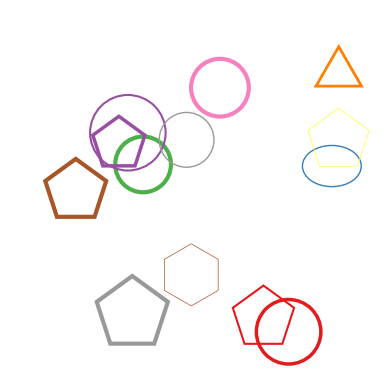[{"shape": "pentagon", "thickness": 1.5, "radius": 0.42, "center": [0.684, 0.175]}, {"shape": "circle", "thickness": 2.5, "radius": 0.42, "center": [0.75, 0.138]}, {"shape": "oval", "thickness": 1, "radius": 0.38, "center": [0.862, 0.569]}, {"shape": "circle", "thickness": 3, "radius": 0.36, "center": [0.372, 0.573]}, {"shape": "circle", "thickness": 1.5, "radius": 0.49, "center": [0.332, 0.655]}, {"shape": "pentagon", "thickness": 2.5, "radius": 0.36, "center": [0.309, 0.627]}, {"shape": "triangle", "thickness": 2, "radius": 0.34, "center": [0.88, 0.81]}, {"shape": "pentagon", "thickness": 0.5, "radius": 0.42, "center": [0.879, 0.636]}, {"shape": "pentagon", "thickness": 3, "radius": 0.42, "center": [0.197, 0.504]}, {"shape": "hexagon", "thickness": 0.5, "radius": 0.4, "center": [0.497, 0.286]}, {"shape": "circle", "thickness": 3, "radius": 0.37, "center": [0.571, 0.772]}, {"shape": "pentagon", "thickness": 3, "radius": 0.49, "center": [0.344, 0.186]}, {"shape": "circle", "thickness": 1, "radius": 0.36, "center": [0.485, 0.637]}]